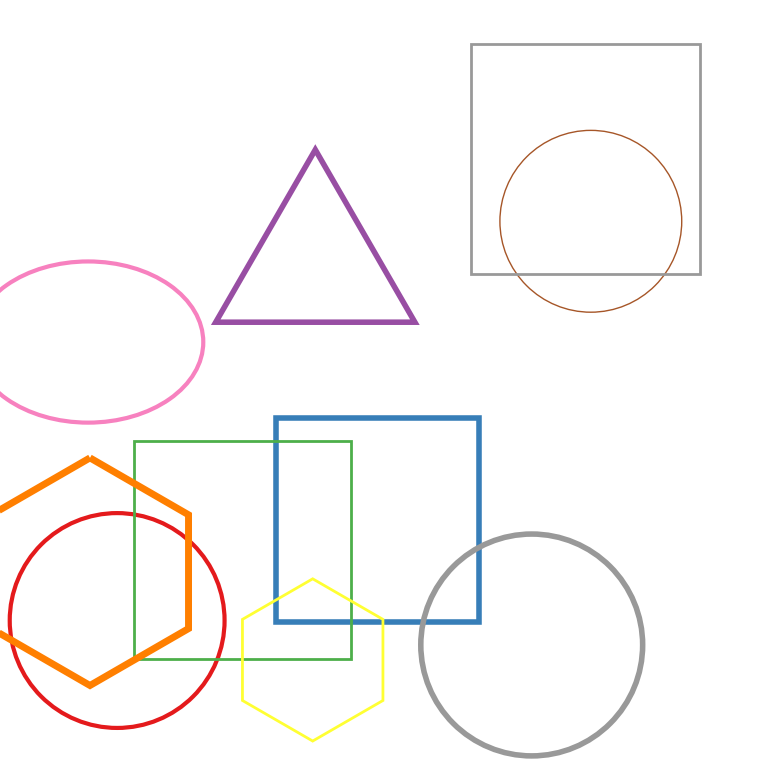[{"shape": "circle", "thickness": 1.5, "radius": 0.7, "center": [0.152, 0.194]}, {"shape": "square", "thickness": 2, "radius": 0.66, "center": [0.49, 0.324]}, {"shape": "square", "thickness": 1, "radius": 0.71, "center": [0.315, 0.285]}, {"shape": "triangle", "thickness": 2, "radius": 0.75, "center": [0.409, 0.656]}, {"shape": "hexagon", "thickness": 2.5, "radius": 0.74, "center": [0.117, 0.258]}, {"shape": "hexagon", "thickness": 1, "radius": 0.53, "center": [0.406, 0.143]}, {"shape": "circle", "thickness": 0.5, "radius": 0.59, "center": [0.767, 0.713]}, {"shape": "oval", "thickness": 1.5, "radius": 0.75, "center": [0.114, 0.556]}, {"shape": "square", "thickness": 1, "radius": 0.75, "center": [0.76, 0.794]}, {"shape": "circle", "thickness": 2, "radius": 0.72, "center": [0.691, 0.162]}]